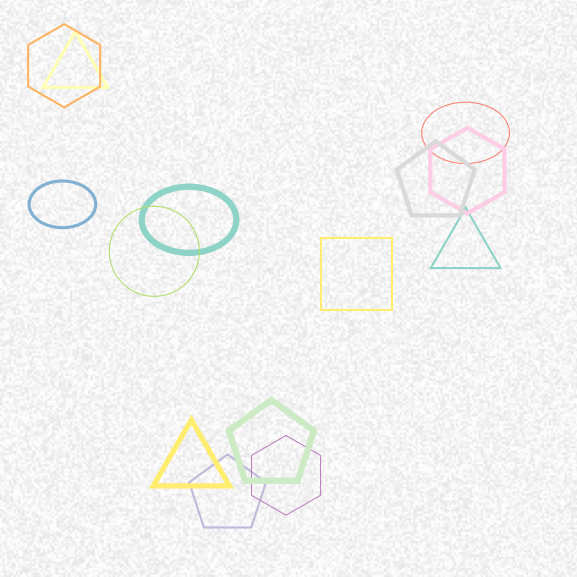[{"shape": "oval", "thickness": 3, "radius": 0.41, "center": [0.327, 0.619]}, {"shape": "triangle", "thickness": 1, "radius": 0.35, "center": [0.806, 0.57]}, {"shape": "triangle", "thickness": 1.5, "radius": 0.32, "center": [0.13, 0.88]}, {"shape": "pentagon", "thickness": 1, "radius": 0.35, "center": [0.394, 0.142]}, {"shape": "oval", "thickness": 0.5, "radius": 0.38, "center": [0.806, 0.769]}, {"shape": "oval", "thickness": 1.5, "radius": 0.29, "center": [0.108, 0.645]}, {"shape": "hexagon", "thickness": 1, "radius": 0.36, "center": [0.111, 0.885]}, {"shape": "circle", "thickness": 0.5, "radius": 0.39, "center": [0.267, 0.564]}, {"shape": "hexagon", "thickness": 2, "radius": 0.37, "center": [0.809, 0.704]}, {"shape": "pentagon", "thickness": 2, "radius": 0.35, "center": [0.755, 0.684]}, {"shape": "hexagon", "thickness": 0.5, "radius": 0.35, "center": [0.495, 0.176]}, {"shape": "pentagon", "thickness": 3, "radius": 0.39, "center": [0.47, 0.229]}, {"shape": "triangle", "thickness": 2.5, "radius": 0.38, "center": [0.331, 0.196]}, {"shape": "square", "thickness": 1, "radius": 0.31, "center": [0.617, 0.525]}]